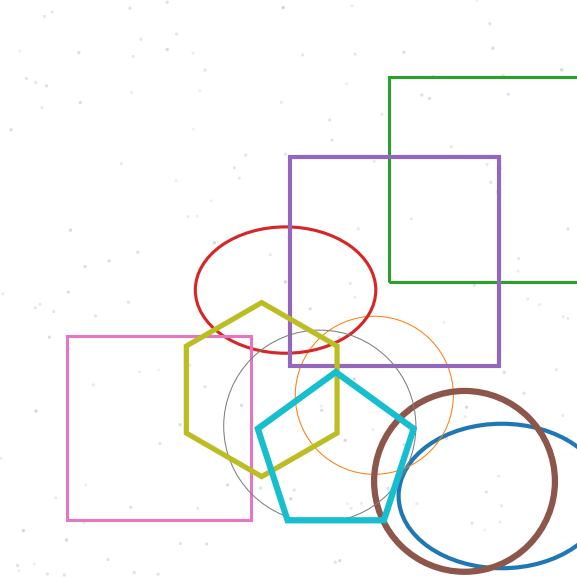[{"shape": "oval", "thickness": 2, "radius": 0.89, "center": [0.869, 0.14]}, {"shape": "circle", "thickness": 0.5, "radius": 0.68, "center": [0.648, 0.315]}, {"shape": "square", "thickness": 1.5, "radius": 0.89, "center": [0.851, 0.688]}, {"shape": "oval", "thickness": 1.5, "radius": 0.78, "center": [0.494, 0.497]}, {"shape": "square", "thickness": 2, "radius": 0.91, "center": [0.684, 0.546]}, {"shape": "circle", "thickness": 3, "radius": 0.78, "center": [0.804, 0.166]}, {"shape": "square", "thickness": 1.5, "radius": 0.8, "center": [0.275, 0.259]}, {"shape": "circle", "thickness": 0.5, "radius": 0.83, "center": [0.554, 0.261]}, {"shape": "hexagon", "thickness": 2.5, "radius": 0.75, "center": [0.453, 0.325]}, {"shape": "pentagon", "thickness": 3, "radius": 0.71, "center": [0.581, 0.213]}]